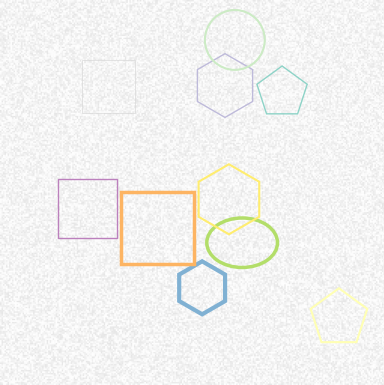[{"shape": "pentagon", "thickness": 1, "radius": 0.34, "center": [0.733, 0.76]}, {"shape": "pentagon", "thickness": 1.5, "radius": 0.39, "center": [0.88, 0.174]}, {"shape": "hexagon", "thickness": 1, "radius": 0.41, "center": [0.584, 0.778]}, {"shape": "hexagon", "thickness": 3, "radius": 0.34, "center": [0.525, 0.252]}, {"shape": "square", "thickness": 2.5, "radius": 0.47, "center": [0.409, 0.408]}, {"shape": "oval", "thickness": 2.5, "radius": 0.46, "center": [0.629, 0.37]}, {"shape": "square", "thickness": 0.5, "radius": 0.34, "center": [0.282, 0.776]}, {"shape": "square", "thickness": 1, "radius": 0.38, "center": [0.227, 0.459]}, {"shape": "circle", "thickness": 1.5, "radius": 0.39, "center": [0.61, 0.896]}, {"shape": "hexagon", "thickness": 1.5, "radius": 0.45, "center": [0.595, 0.482]}]